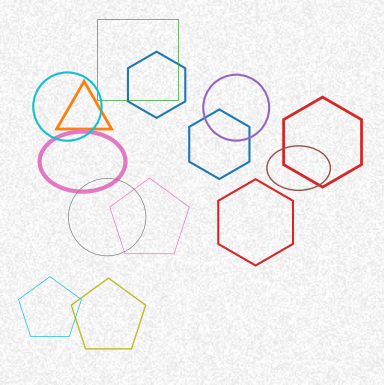[{"shape": "hexagon", "thickness": 1.5, "radius": 0.43, "center": [0.407, 0.78]}, {"shape": "hexagon", "thickness": 1.5, "radius": 0.45, "center": [0.57, 0.625]}, {"shape": "triangle", "thickness": 2, "radius": 0.41, "center": [0.218, 0.706]}, {"shape": "square", "thickness": 0.5, "radius": 0.53, "center": [0.356, 0.846]}, {"shape": "hexagon", "thickness": 2, "radius": 0.58, "center": [0.838, 0.631]}, {"shape": "hexagon", "thickness": 1.5, "radius": 0.56, "center": [0.664, 0.422]}, {"shape": "circle", "thickness": 1.5, "radius": 0.43, "center": [0.614, 0.72]}, {"shape": "oval", "thickness": 1, "radius": 0.41, "center": [0.776, 0.563]}, {"shape": "oval", "thickness": 3, "radius": 0.56, "center": [0.214, 0.58]}, {"shape": "pentagon", "thickness": 0.5, "radius": 0.54, "center": [0.388, 0.429]}, {"shape": "circle", "thickness": 0.5, "radius": 0.5, "center": [0.278, 0.436]}, {"shape": "pentagon", "thickness": 1, "radius": 0.51, "center": [0.282, 0.176]}, {"shape": "pentagon", "thickness": 0.5, "radius": 0.43, "center": [0.13, 0.196]}, {"shape": "circle", "thickness": 1.5, "radius": 0.44, "center": [0.175, 0.723]}]